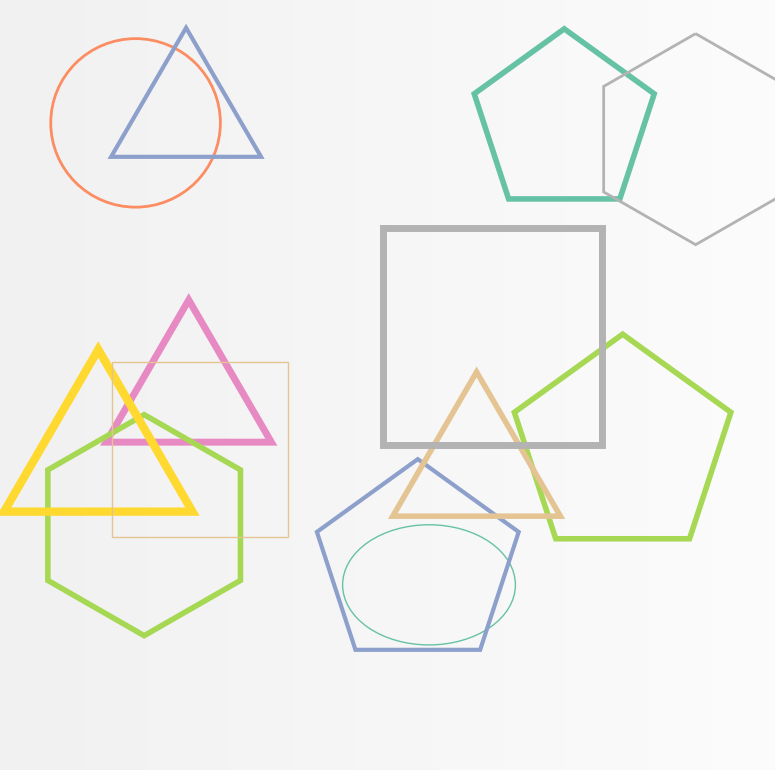[{"shape": "pentagon", "thickness": 2, "radius": 0.61, "center": [0.728, 0.84]}, {"shape": "oval", "thickness": 0.5, "radius": 0.56, "center": [0.554, 0.24]}, {"shape": "circle", "thickness": 1, "radius": 0.55, "center": [0.175, 0.84]}, {"shape": "pentagon", "thickness": 1.5, "radius": 0.68, "center": [0.539, 0.267]}, {"shape": "triangle", "thickness": 1.5, "radius": 0.56, "center": [0.24, 0.852]}, {"shape": "triangle", "thickness": 2.5, "radius": 0.62, "center": [0.244, 0.487]}, {"shape": "hexagon", "thickness": 2, "radius": 0.72, "center": [0.186, 0.318]}, {"shape": "pentagon", "thickness": 2, "radius": 0.73, "center": [0.803, 0.419]}, {"shape": "triangle", "thickness": 3, "radius": 0.7, "center": [0.127, 0.406]}, {"shape": "square", "thickness": 0.5, "radius": 0.57, "center": [0.258, 0.416]}, {"shape": "triangle", "thickness": 2, "radius": 0.62, "center": [0.615, 0.392]}, {"shape": "square", "thickness": 2.5, "radius": 0.7, "center": [0.635, 0.563]}, {"shape": "hexagon", "thickness": 1, "radius": 0.69, "center": [0.898, 0.819]}]